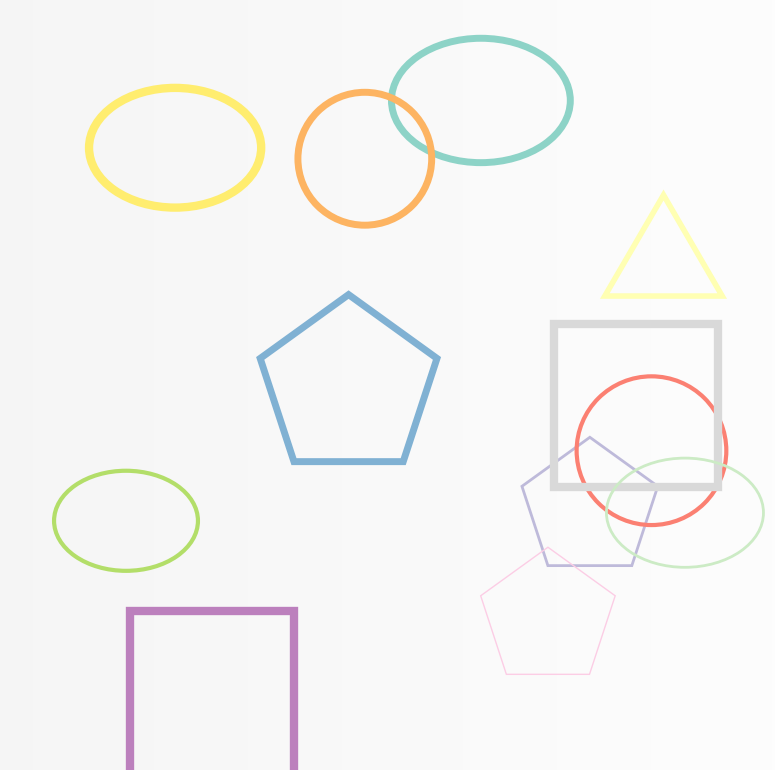[{"shape": "oval", "thickness": 2.5, "radius": 0.58, "center": [0.62, 0.87]}, {"shape": "triangle", "thickness": 2, "radius": 0.44, "center": [0.856, 0.659]}, {"shape": "pentagon", "thickness": 1, "radius": 0.46, "center": [0.761, 0.34]}, {"shape": "circle", "thickness": 1.5, "radius": 0.48, "center": [0.841, 0.415]}, {"shape": "pentagon", "thickness": 2.5, "radius": 0.6, "center": [0.45, 0.497]}, {"shape": "circle", "thickness": 2.5, "radius": 0.43, "center": [0.471, 0.794]}, {"shape": "oval", "thickness": 1.5, "radius": 0.46, "center": [0.163, 0.324]}, {"shape": "pentagon", "thickness": 0.5, "radius": 0.46, "center": [0.707, 0.198]}, {"shape": "square", "thickness": 3, "radius": 0.53, "center": [0.821, 0.474]}, {"shape": "square", "thickness": 3, "radius": 0.53, "center": [0.274, 0.101]}, {"shape": "oval", "thickness": 1, "radius": 0.51, "center": [0.884, 0.334]}, {"shape": "oval", "thickness": 3, "radius": 0.56, "center": [0.226, 0.808]}]